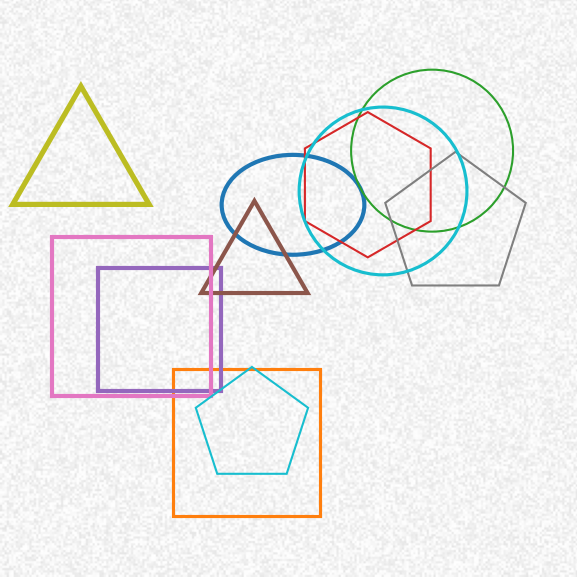[{"shape": "oval", "thickness": 2, "radius": 0.62, "center": [0.507, 0.644]}, {"shape": "square", "thickness": 1.5, "radius": 0.64, "center": [0.426, 0.233]}, {"shape": "circle", "thickness": 1, "radius": 0.7, "center": [0.748, 0.738]}, {"shape": "hexagon", "thickness": 1, "radius": 0.63, "center": [0.637, 0.679]}, {"shape": "square", "thickness": 2, "radius": 0.53, "center": [0.277, 0.429]}, {"shape": "triangle", "thickness": 2, "radius": 0.53, "center": [0.441, 0.545]}, {"shape": "square", "thickness": 2, "radius": 0.69, "center": [0.227, 0.451]}, {"shape": "pentagon", "thickness": 1, "radius": 0.64, "center": [0.789, 0.608]}, {"shape": "triangle", "thickness": 2.5, "radius": 0.68, "center": [0.14, 0.713]}, {"shape": "circle", "thickness": 1.5, "radius": 0.73, "center": [0.663, 0.668]}, {"shape": "pentagon", "thickness": 1, "radius": 0.51, "center": [0.436, 0.261]}]